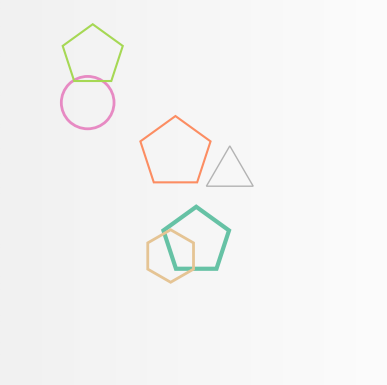[{"shape": "pentagon", "thickness": 3, "radius": 0.44, "center": [0.506, 0.374]}, {"shape": "pentagon", "thickness": 1.5, "radius": 0.48, "center": [0.453, 0.603]}, {"shape": "circle", "thickness": 2, "radius": 0.34, "center": [0.226, 0.733]}, {"shape": "pentagon", "thickness": 1.5, "radius": 0.41, "center": [0.239, 0.856]}, {"shape": "hexagon", "thickness": 2, "radius": 0.34, "center": [0.44, 0.335]}, {"shape": "triangle", "thickness": 1, "radius": 0.35, "center": [0.593, 0.551]}]